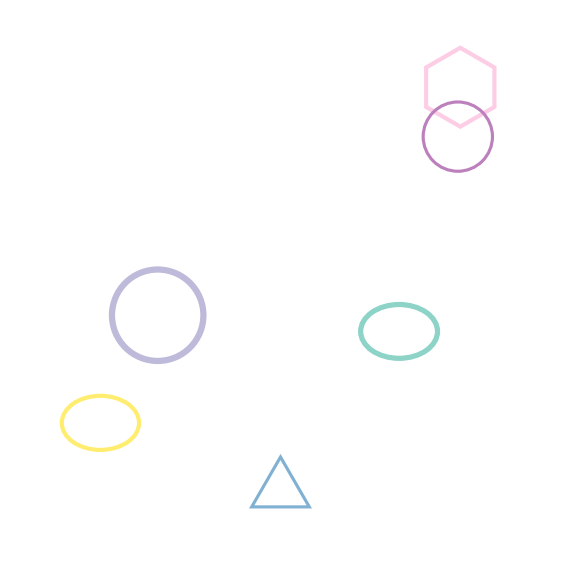[{"shape": "oval", "thickness": 2.5, "radius": 0.33, "center": [0.691, 0.425]}, {"shape": "circle", "thickness": 3, "radius": 0.4, "center": [0.273, 0.453]}, {"shape": "triangle", "thickness": 1.5, "radius": 0.29, "center": [0.486, 0.15]}, {"shape": "hexagon", "thickness": 2, "radius": 0.34, "center": [0.797, 0.848]}, {"shape": "circle", "thickness": 1.5, "radius": 0.3, "center": [0.793, 0.763]}, {"shape": "oval", "thickness": 2, "radius": 0.33, "center": [0.174, 0.267]}]